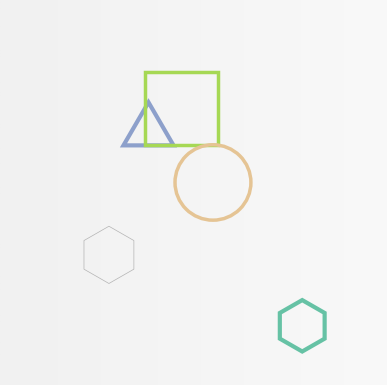[{"shape": "hexagon", "thickness": 3, "radius": 0.33, "center": [0.78, 0.154]}, {"shape": "triangle", "thickness": 3, "radius": 0.37, "center": [0.383, 0.66]}, {"shape": "square", "thickness": 2.5, "radius": 0.48, "center": [0.468, 0.719]}, {"shape": "circle", "thickness": 2.5, "radius": 0.49, "center": [0.55, 0.526]}, {"shape": "hexagon", "thickness": 0.5, "radius": 0.37, "center": [0.281, 0.338]}]